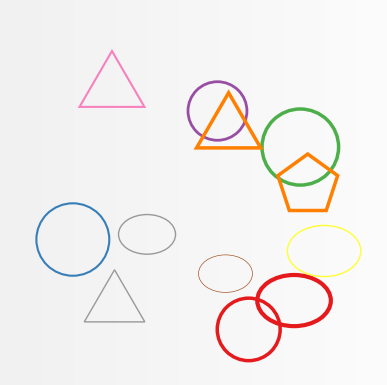[{"shape": "circle", "thickness": 2.5, "radius": 0.41, "center": [0.642, 0.144]}, {"shape": "oval", "thickness": 3, "radius": 0.47, "center": [0.759, 0.219]}, {"shape": "circle", "thickness": 1.5, "radius": 0.47, "center": [0.188, 0.378]}, {"shape": "circle", "thickness": 2.5, "radius": 0.49, "center": [0.775, 0.618]}, {"shape": "circle", "thickness": 2, "radius": 0.38, "center": [0.561, 0.712]}, {"shape": "triangle", "thickness": 2.5, "radius": 0.48, "center": [0.59, 0.664]}, {"shape": "pentagon", "thickness": 2.5, "radius": 0.41, "center": [0.794, 0.519]}, {"shape": "oval", "thickness": 1, "radius": 0.47, "center": [0.836, 0.348]}, {"shape": "oval", "thickness": 0.5, "radius": 0.35, "center": [0.582, 0.289]}, {"shape": "triangle", "thickness": 1.5, "radius": 0.48, "center": [0.289, 0.771]}, {"shape": "triangle", "thickness": 1, "radius": 0.45, "center": [0.296, 0.209]}, {"shape": "oval", "thickness": 1, "radius": 0.37, "center": [0.379, 0.391]}]